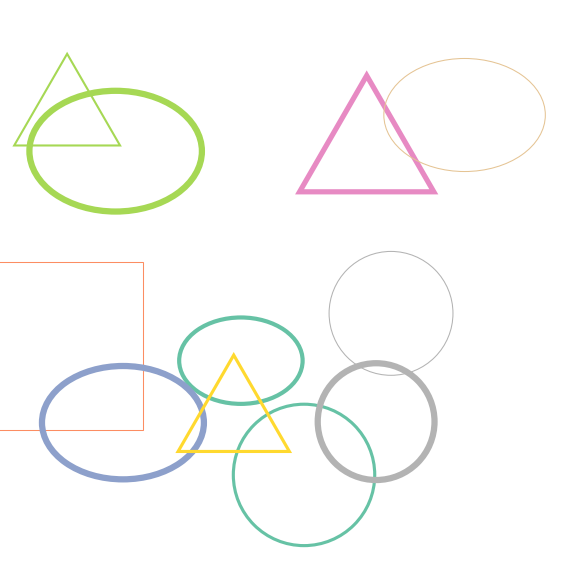[{"shape": "circle", "thickness": 1.5, "radius": 0.61, "center": [0.526, 0.177]}, {"shape": "oval", "thickness": 2, "radius": 0.53, "center": [0.417, 0.375]}, {"shape": "square", "thickness": 0.5, "radius": 0.73, "center": [0.102, 0.4]}, {"shape": "oval", "thickness": 3, "radius": 0.7, "center": [0.213, 0.267]}, {"shape": "triangle", "thickness": 2.5, "radius": 0.67, "center": [0.635, 0.734]}, {"shape": "oval", "thickness": 3, "radius": 0.75, "center": [0.2, 0.737]}, {"shape": "triangle", "thickness": 1, "radius": 0.53, "center": [0.116, 0.8]}, {"shape": "triangle", "thickness": 1.5, "radius": 0.56, "center": [0.405, 0.273]}, {"shape": "oval", "thickness": 0.5, "radius": 0.7, "center": [0.804, 0.8]}, {"shape": "circle", "thickness": 3, "radius": 0.51, "center": [0.651, 0.269]}, {"shape": "circle", "thickness": 0.5, "radius": 0.54, "center": [0.677, 0.457]}]